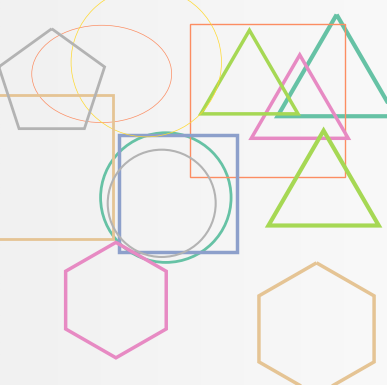[{"shape": "triangle", "thickness": 3, "radius": 0.88, "center": [0.869, 0.786]}, {"shape": "circle", "thickness": 2, "radius": 0.84, "center": [0.428, 0.487]}, {"shape": "square", "thickness": 1, "radius": 1.0, "center": [0.69, 0.739]}, {"shape": "oval", "thickness": 0.5, "radius": 0.9, "center": [0.262, 0.808]}, {"shape": "square", "thickness": 2.5, "radius": 0.76, "center": [0.46, 0.497]}, {"shape": "triangle", "thickness": 2.5, "radius": 0.72, "center": [0.774, 0.713]}, {"shape": "hexagon", "thickness": 2.5, "radius": 0.75, "center": [0.299, 0.221]}, {"shape": "triangle", "thickness": 2.5, "radius": 0.72, "center": [0.644, 0.777]}, {"shape": "triangle", "thickness": 3, "radius": 0.82, "center": [0.835, 0.496]}, {"shape": "circle", "thickness": 0.5, "radius": 0.97, "center": [0.377, 0.839]}, {"shape": "square", "thickness": 2, "radius": 0.93, "center": [0.105, 0.566]}, {"shape": "hexagon", "thickness": 2.5, "radius": 0.86, "center": [0.817, 0.146]}, {"shape": "circle", "thickness": 1.5, "radius": 0.7, "center": [0.417, 0.472]}, {"shape": "pentagon", "thickness": 2, "radius": 0.72, "center": [0.133, 0.782]}]